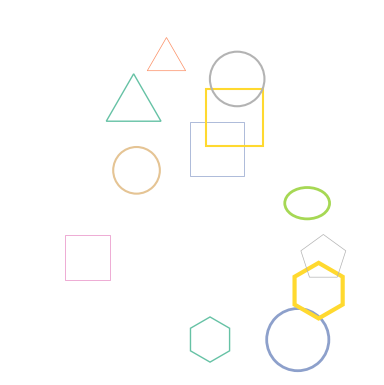[{"shape": "triangle", "thickness": 1, "radius": 0.41, "center": [0.347, 0.726]}, {"shape": "hexagon", "thickness": 1, "radius": 0.29, "center": [0.546, 0.118]}, {"shape": "triangle", "thickness": 0.5, "radius": 0.29, "center": [0.432, 0.845]}, {"shape": "square", "thickness": 0.5, "radius": 0.35, "center": [0.564, 0.612]}, {"shape": "circle", "thickness": 2, "radius": 0.4, "center": [0.773, 0.118]}, {"shape": "square", "thickness": 0.5, "radius": 0.29, "center": [0.227, 0.331]}, {"shape": "oval", "thickness": 2, "radius": 0.29, "center": [0.798, 0.472]}, {"shape": "hexagon", "thickness": 3, "radius": 0.36, "center": [0.828, 0.245]}, {"shape": "square", "thickness": 1.5, "radius": 0.37, "center": [0.61, 0.694]}, {"shape": "circle", "thickness": 1.5, "radius": 0.3, "center": [0.355, 0.558]}, {"shape": "pentagon", "thickness": 0.5, "radius": 0.31, "center": [0.84, 0.33]}, {"shape": "circle", "thickness": 1.5, "radius": 0.35, "center": [0.616, 0.795]}]